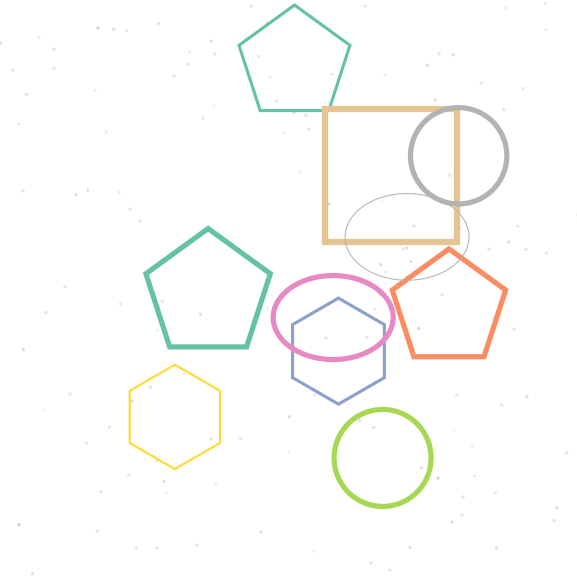[{"shape": "pentagon", "thickness": 1.5, "radius": 0.51, "center": [0.51, 0.889]}, {"shape": "pentagon", "thickness": 2.5, "radius": 0.57, "center": [0.36, 0.49]}, {"shape": "pentagon", "thickness": 2.5, "radius": 0.52, "center": [0.777, 0.465]}, {"shape": "hexagon", "thickness": 1.5, "radius": 0.46, "center": [0.586, 0.391]}, {"shape": "oval", "thickness": 2.5, "radius": 0.52, "center": [0.577, 0.449]}, {"shape": "circle", "thickness": 2.5, "radius": 0.42, "center": [0.663, 0.206]}, {"shape": "hexagon", "thickness": 1, "radius": 0.45, "center": [0.303, 0.277]}, {"shape": "square", "thickness": 3, "radius": 0.57, "center": [0.677, 0.695]}, {"shape": "circle", "thickness": 2.5, "radius": 0.42, "center": [0.794, 0.729]}, {"shape": "oval", "thickness": 0.5, "radius": 0.54, "center": [0.705, 0.589]}]